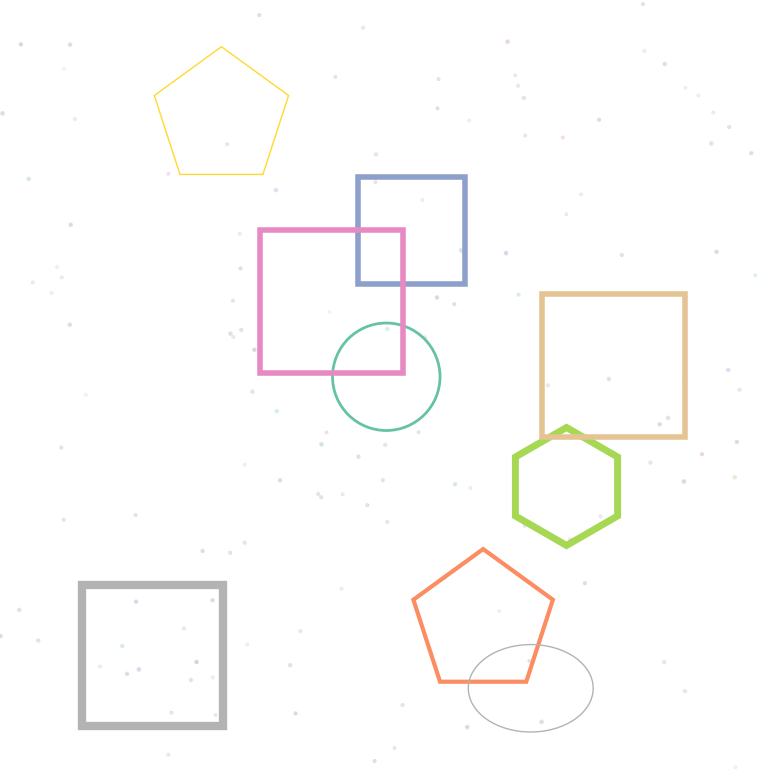[{"shape": "circle", "thickness": 1, "radius": 0.35, "center": [0.502, 0.511]}, {"shape": "pentagon", "thickness": 1.5, "radius": 0.48, "center": [0.627, 0.192]}, {"shape": "square", "thickness": 2, "radius": 0.35, "center": [0.534, 0.701]}, {"shape": "square", "thickness": 2, "radius": 0.47, "center": [0.43, 0.608]}, {"shape": "hexagon", "thickness": 2.5, "radius": 0.38, "center": [0.736, 0.368]}, {"shape": "pentagon", "thickness": 0.5, "radius": 0.46, "center": [0.288, 0.848]}, {"shape": "square", "thickness": 2, "radius": 0.47, "center": [0.797, 0.525]}, {"shape": "square", "thickness": 3, "radius": 0.46, "center": [0.198, 0.148]}, {"shape": "oval", "thickness": 0.5, "radius": 0.41, "center": [0.689, 0.106]}]